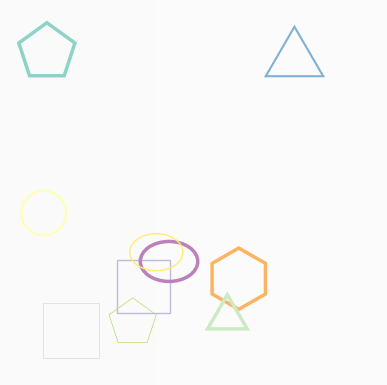[{"shape": "pentagon", "thickness": 2.5, "radius": 0.38, "center": [0.121, 0.865]}, {"shape": "circle", "thickness": 1.5, "radius": 0.29, "center": [0.113, 0.447]}, {"shape": "square", "thickness": 1, "radius": 0.34, "center": [0.37, 0.256]}, {"shape": "triangle", "thickness": 1.5, "radius": 0.43, "center": [0.76, 0.845]}, {"shape": "hexagon", "thickness": 2.5, "radius": 0.4, "center": [0.616, 0.276]}, {"shape": "pentagon", "thickness": 0.5, "radius": 0.32, "center": [0.342, 0.162]}, {"shape": "square", "thickness": 0.5, "radius": 0.36, "center": [0.183, 0.141]}, {"shape": "oval", "thickness": 2.5, "radius": 0.37, "center": [0.436, 0.321]}, {"shape": "triangle", "thickness": 2.5, "radius": 0.3, "center": [0.587, 0.175]}, {"shape": "oval", "thickness": 1, "radius": 0.34, "center": [0.403, 0.345]}]